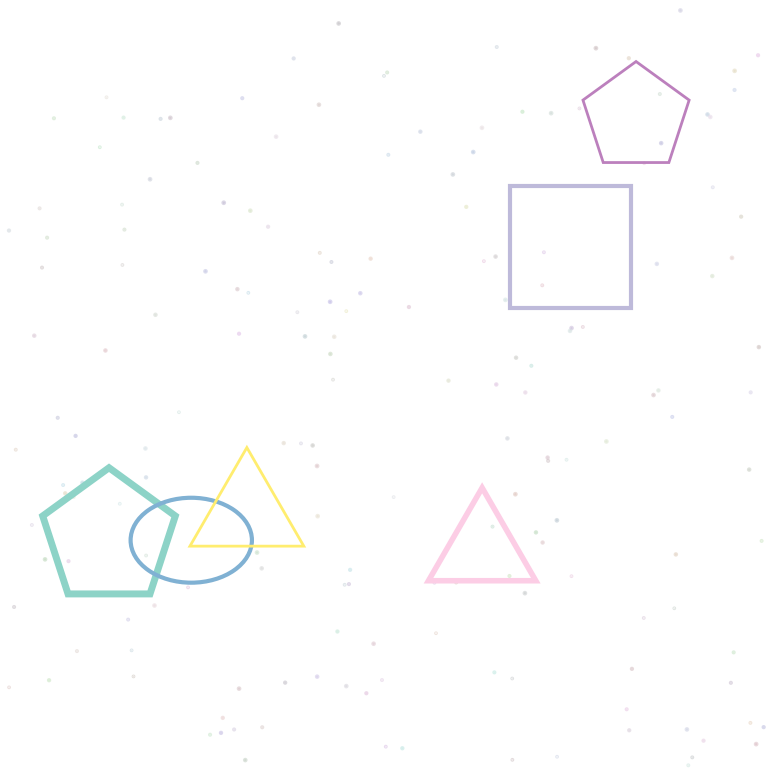[{"shape": "pentagon", "thickness": 2.5, "radius": 0.45, "center": [0.142, 0.302]}, {"shape": "square", "thickness": 1.5, "radius": 0.4, "center": [0.741, 0.68]}, {"shape": "oval", "thickness": 1.5, "radius": 0.39, "center": [0.248, 0.298]}, {"shape": "triangle", "thickness": 2, "radius": 0.4, "center": [0.626, 0.286]}, {"shape": "pentagon", "thickness": 1, "radius": 0.36, "center": [0.826, 0.848]}, {"shape": "triangle", "thickness": 1, "radius": 0.43, "center": [0.321, 0.333]}]